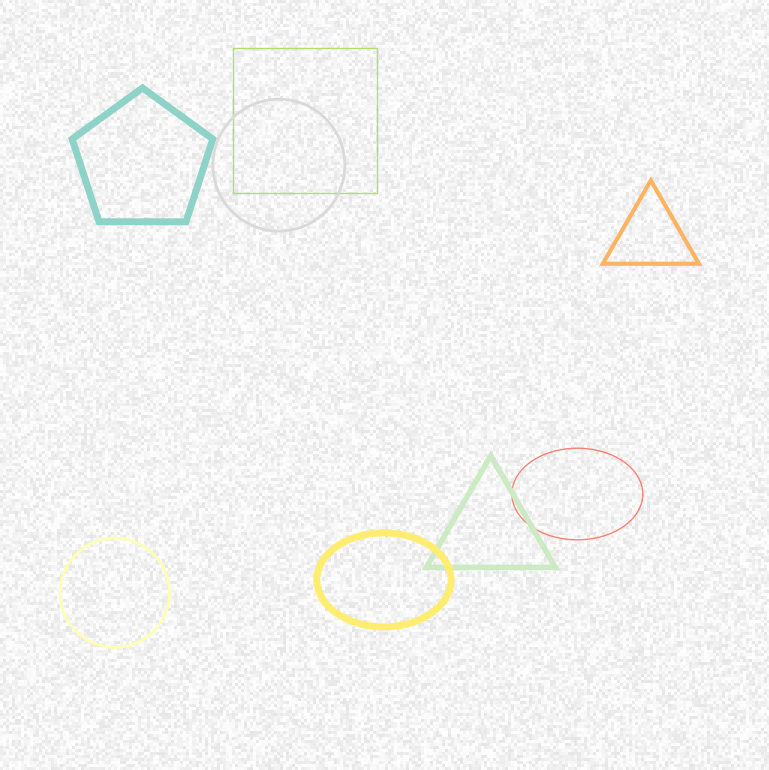[{"shape": "pentagon", "thickness": 2.5, "radius": 0.48, "center": [0.185, 0.79]}, {"shape": "circle", "thickness": 1, "radius": 0.35, "center": [0.149, 0.23]}, {"shape": "oval", "thickness": 0.5, "radius": 0.42, "center": [0.75, 0.358]}, {"shape": "triangle", "thickness": 1.5, "radius": 0.36, "center": [0.845, 0.694]}, {"shape": "square", "thickness": 0.5, "radius": 0.47, "center": [0.396, 0.844]}, {"shape": "circle", "thickness": 1, "radius": 0.43, "center": [0.362, 0.786]}, {"shape": "triangle", "thickness": 2, "radius": 0.48, "center": [0.637, 0.311]}, {"shape": "oval", "thickness": 2.5, "radius": 0.44, "center": [0.499, 0.247]}]